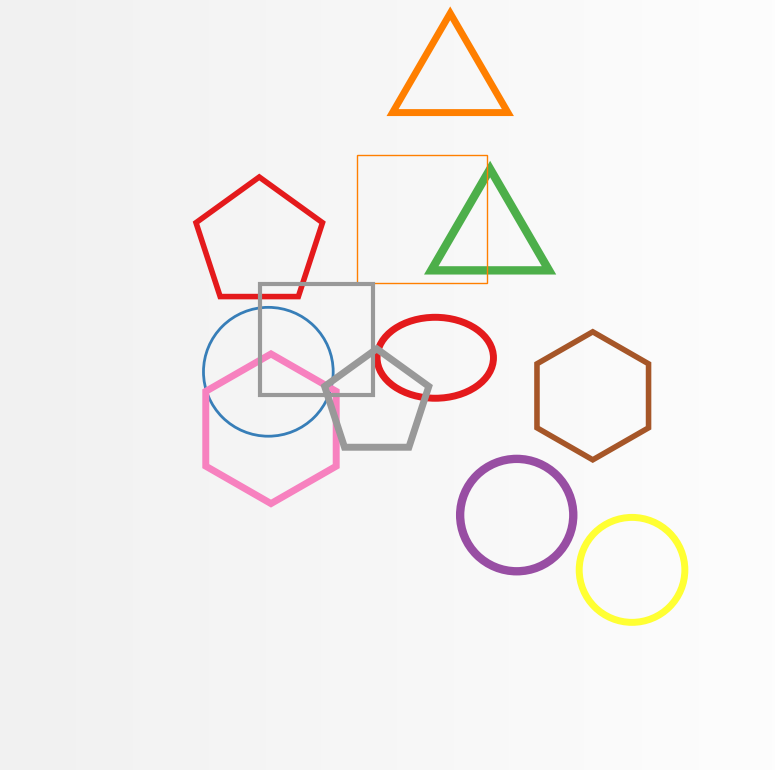[{"shape": "oval", "thickness": 2.5, "radius": 0.38, "center": [0.562, 0.535]}, {"shape": "pentagon", "thickness": 2, "radius": 0.43, "center": [0.335, 0.684]}, {"shape": "circle", "thickness": 1, "radius": 0.42, "center": [0.346, 0.517]}, {"shape": "triangle", "thickness": 3, "radius": 0.44, "center": [0.632, 0.693]}, {"shape": "circle", "thickness": 3, "radius": 0.36, "center": [0.667, 0.331]}, {"shape": "triangle", "thickness": 2.5, "radius": 0.43, "center": [0.581, 0.897]}, {"shape": "square", "thickness": 0.5, "radius": 0.42, "center": [0.544, 0.715]}, {"shape": "circle", "thickness": 2.5, "radius": 0.34, "center": [0.816, 0.26]}, {"shape": "hexagon", "thickness": 2, "radius": 0.42, "center": [0.765, 0.486]}, {"shape": "hexagon", "thickness": 2.5, "radius": 0.49, "center": [0.35, 0.443]}, {"shape": "pentagon", "thickness": 2.5, "radius": 0.35, "center": [0.486, 0.476]}, {"shape": "square", "thickness": 1.5, "radius": 0.36, "center": [0.408, 0.559]}]